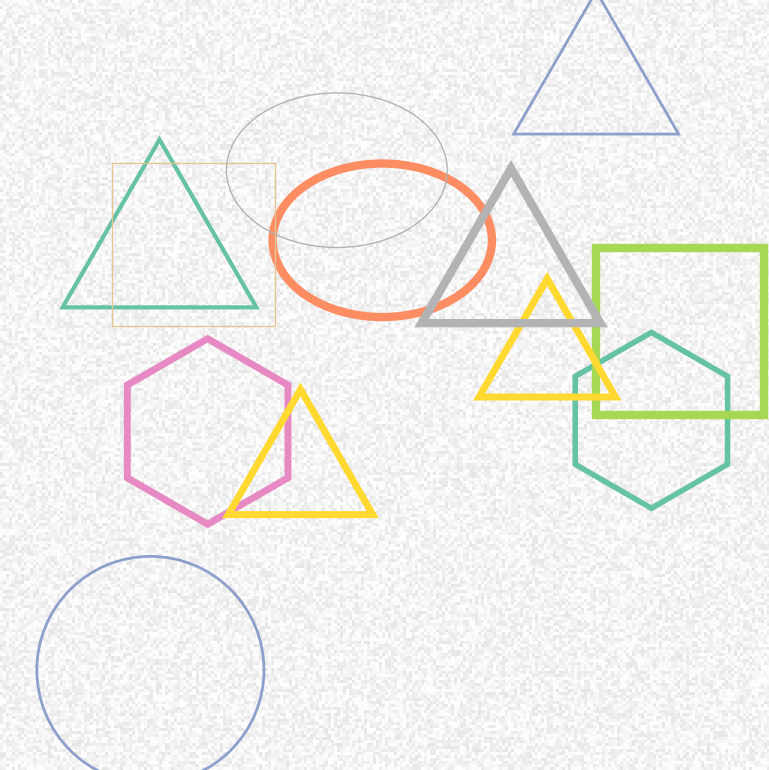[{"shape": "hexagon", "thickness": 2, "radius": 0.57, "center": [0.846, 0.454]}, {"shape": "triangle", "thickness": 1.5, "radius": 0.73, "center": [0.207, 0.673]}, {"shape": "oval", "thickness": 3, "radius": 0.71, "center": [0.496, 0.688]}, {"shape": "circle", "thickness": 1, "radius": 0.74, "center": [0.195, 0.13]}, {"shape": "triangle", "thickness": 1, "radius": 0.62, "center": [0.774, 0.888]}, {"shape": "hexagon", "thickness": 2.5, "radius": 0.6, "center": [0.27, 0.44]}, {"shape": "square", "thickness": 3, "radius": 0.54, "center": [0.883, 0.57]}, {"shape": "triangle", "thickness": 2.5, "radius": 0.51, "center": [0.711, 0.536]}, {"shape": "triangle", "thickness": 2.5, "radius": 0.54, "center": [0.39, 0.386]}, {"shape": "square", "thickness": 0.5, "radius": 0.53, "center": [0.252, 0.683]}, {"shape": "oval", "thickness": 0.5, "radius": 0.72, "center": [0.437, 0.779]}, {"shape": "triangle", "thickness": 3, "radius": 0.67, "center": [0.664, 0.647]}]